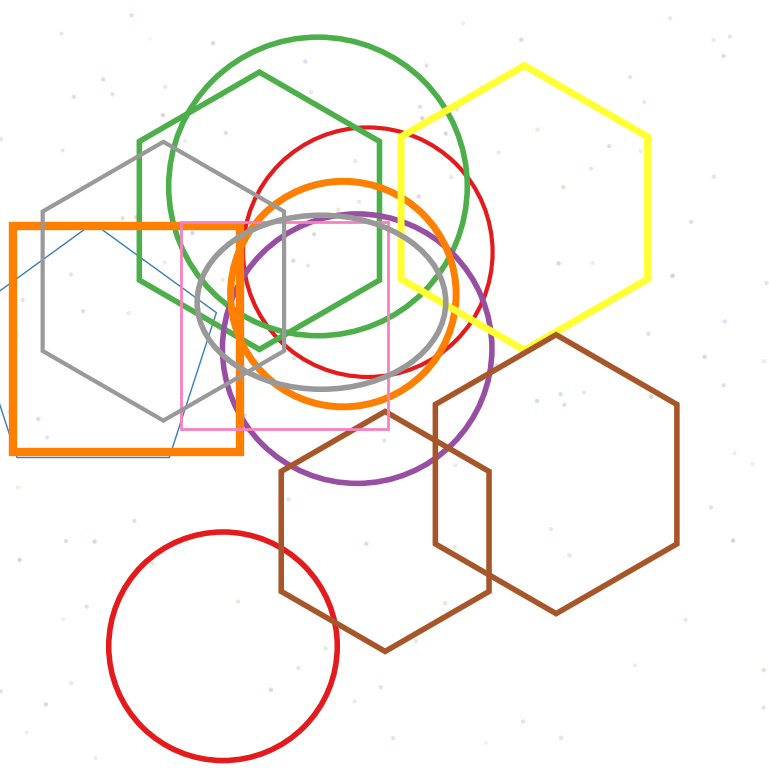[{"shape": "circle", "thickness": 1.5, "radius": 0.81, "center": [0.478, 0.672]}, {"shape": "circle", "thickness": 2, "radius": 0.74, "center": [0.29, 0.161]}, {"shape": "pentagon", "thickness": 0.5, "radius": 0.84, "center": [0.121, 0.542]}, {"shape": "circle", "thickness": 2, "radius": 0.97, "center": [0.413, 0.758]}, {"shape": "hexagon", "thickness": 2, "radius": 0.9, "center": [0.337, 0.726]}, {"shape": "circle", "thickness": 2, "radius": 0.87, "center": [0.464, 0.547]}, {"shape": "circle", "thickness": 2.5, "radius": 0.73, "center": [0.446, 0.618]}, {"shape": "square", "thickness": 3, "radius": 0.73, "center": [0.164, 0.56]}, {"shape": "hexagon", "thickness": 2.5, "radius": 0.92, "center": [0.681, 0.73]}, {"shape": "hexagon", "thickness": 2, "radius": 0.91, "center": [0.722, 0.384]}, {"shape": "hexagon", "thickness": 2, "radius": 0.78, "center": [0.5, 0.31]}, {"shape": "square", "thickness": 1, "radius": 0.67, "center": [0.369, 0.578]}, {"shape": "oval", "thickness": 2, "radius": 0.81, "center": [0.417, 0.607]}, {"shape": "hexagon", "thickness": 1.5, "radius": 0.91, "center": [0.212, 0.635]}]